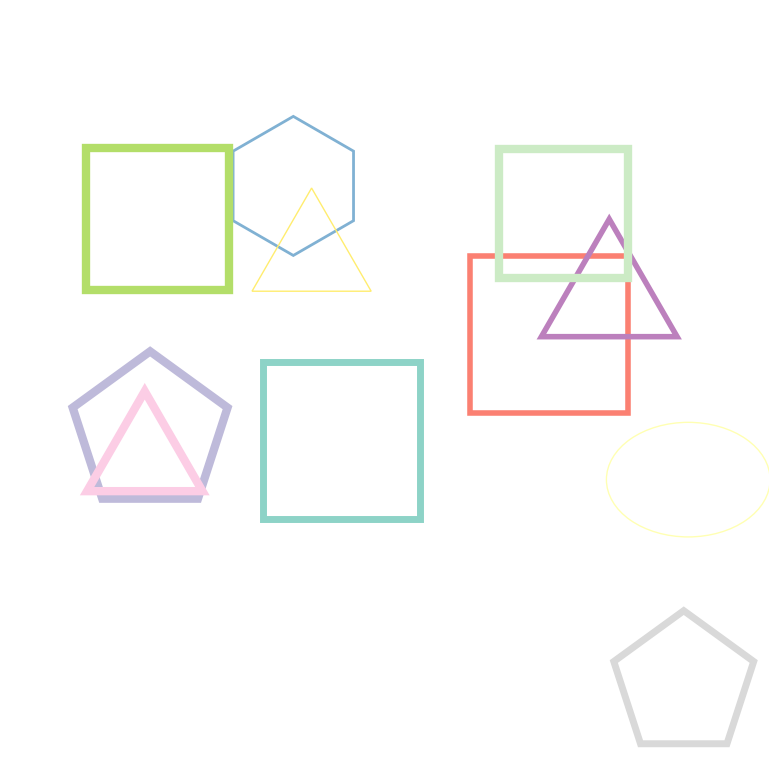[{"shape": "square", "thickness": 2.5, "radius": 0.51, "center": [0.443, 0.427]}, {"shape": "oval", "thickness": 0.5, "radius": 0.53, "center": [0.894, 0.377]}, {"shape": "pentagon", "thickness": 3, "radius": 0.53, "center": [0.195, 0.438]}, {"shape": "square", "thickness": 2, "radius": 0.51, "center": [0.713, 0.565]}, {"shape": "hexagon", "thickness": 1, "radius": 0.45, "center": [0.381, 0.759]}, {"shape": "square", "thickness": 3, "radius": 0.46, "center": [0.205, 0.716]}, {"shape": "triangle", "thickness": 3, "radius": 0.43, "center": [0.188, 0.405]}, {"shape": "pentagon", "thickness": 2.5, "radius": 0.48, "center": [0.888, 0.111]}, {"shape": "triangle", "thickness": 2, "radius": 0.51, "center": [0.791, 0.614]}, {"shape": "square", "thickness": 3, "radius": 0.42, "center": [0.732, 0.723]}, {"shape": "triangle", "thickness": 0.5, "radius": 0.45, "center": [0.405, 0.666]}]